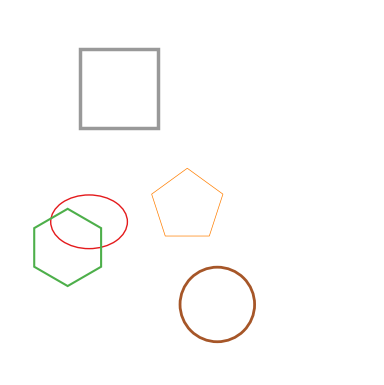[{"shape": "oval", "thickness": 1, "radius": 0.5, "center": [0.231, 0.424]}, {"shape": "hexagon", "thickness": 1.5, "radius": 0.5, "center": [0.176, 0.357]}, {"shape": "pentagon", "thickness": 0.5, "radius": 0.49, "center": [0.486, 0.466]}, {"shape": "circle", "thickness": 2, "radius": 0.48, "center": [0.564, 0.209]}, {"shape": "square", "thickness": 2.5, "radius": 0.51, "center": [0.309, 0.769]}]